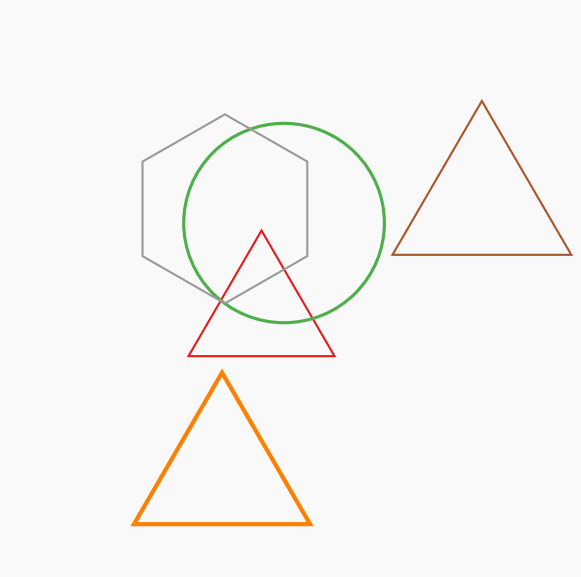[{"shape": "triangle", "thickness": 1, "radius": 0.73, "center": [0.45, 0.455]}, {"shape": "circle", "thickness": 1.5, "radius": 0.86, "center": [0.489, 0.613]}, {"shape": "triangle", "thickness": 2, "radius": 0.87, "center": [0.382, 0.179]}, {"shape": "triangle", "thickness": 1, "radius": 0.89, "center": [0.829, 0.647]}, {"shape": "hexagon", "thickness": 1, "radius": 0.82, "center": [0.387, 0.637]}]